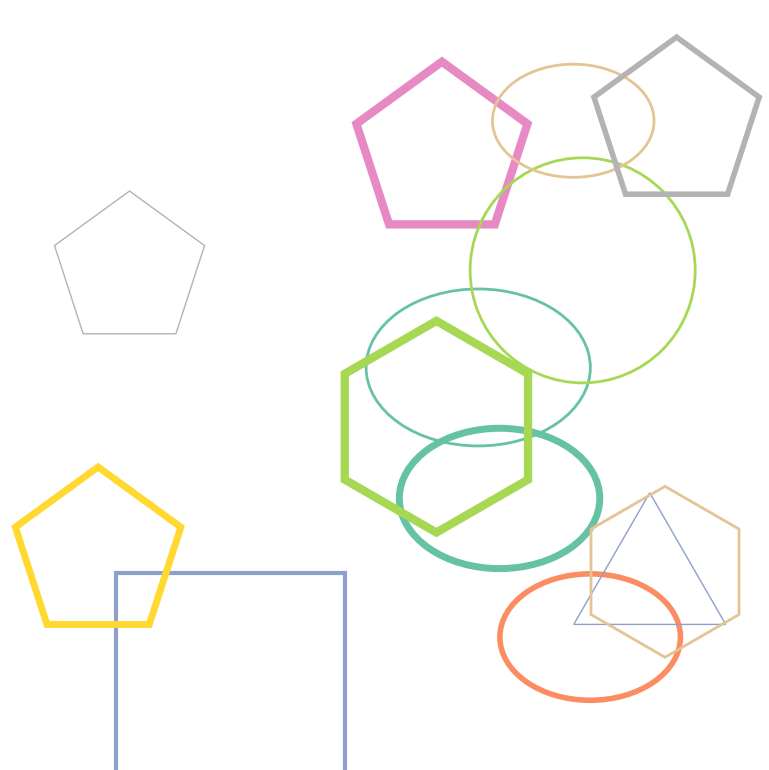[{"shape": "oval", "thickness": 1, "radius": 0.73, "center": [0.621, 0.523]}, {"shape": "oval", "thickness": 2.5, "radius": 0.65, "center": [0.649, 0.353]}, {"shape": "oval", "thickness": 2, "radius": 0.59, "center": [0.766, 0.173]}, {"shape": "triangle", "thickness": 0.5, "radius": 0.57, "center": [0.844, 0.246]}, {"shape": "square", "thickness": 1.5, "radius": 0.74, "center": [0.3, 0.107]}, {"shape": "pentagon", "thickness": 3, "radius": 0.58, "center": [0.574, 0.803]}, {"shape": "circle", "thickness": 1, "radius": 0.73, "center": [0.757, 0.649]}, {"shape": "hexagon", "thickness": 3, "radius": 0.69, "center": [0.567, 0.446]}, {"shape": "pentagon", "thickness": 2.5, "radius": 0.57, "center": [0.127, 0.28]}, {"shape": "hexagon", "thickness": 1, "radius": 0.55, "center": [0.864, 0.257]}, {"shape": "oval", "thickness": 1, "radius": 0.52, "center": [0.744, 0.843]}, {"shape": "pentagon", "thickness": 2, "radius": 0.56, "center": [0.879, 0.839]}, {"shape": "pentagon", "thickness": 0.5, "radius": 0.51, "center": [0.168, 0.649]}]